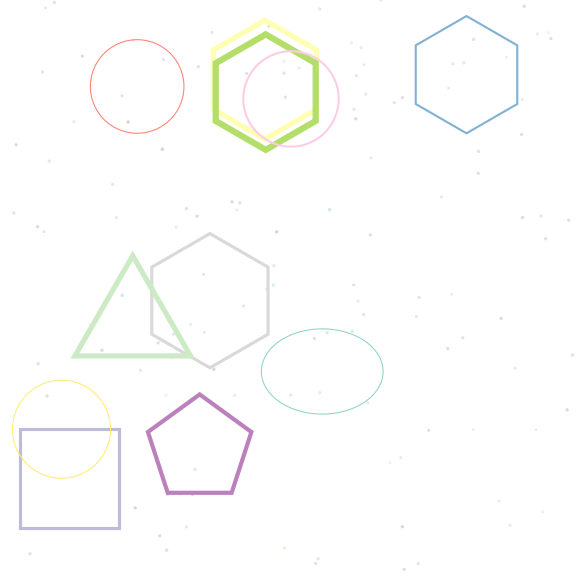[{"shape": "oval", "thickness": 0.5, "radius": 0.53, "center": [0.558, 0.356]}, {"shape": "hexagon", "thickness": 2.5, "radius": 0.51, "center": [0.459, 0.861]}, {"shape": "square", "thickness": 1.5, "radius": 0.43, "center": [0.121, 0.171]}, {"shape": "circle", "thickness": 0.5, "radius": 0.41, "center": [0.238, 0.849]}, {"shape": "hexagon", "thickness": 1, "radius": 0.51, "center": [0.808, 0.87]}, {"shape": "hexagon", "thickness": 3, "radius": 0.5, "center": [0.46, 0.84]}, {"shape": "circle", "thickness": 1, "radius": 0.41, "center": [0.504, 0.828]}, {"shape": "hexagon", "thickness": 1.5, "radius": 0.58, "center": [0.363, 0.478]}, {"shape": "pentagon", "thickness": 2, "radius": 0.47, "center": [0.346, 0.222]}, {"shape": "triangle", "thickness": 2.5, "radius": 0.58, "center": [0.23, 0.441]}, {"shape": "circle", "thickness": 0.5, "radius": 0.42, "center": [0.107, 0.256]}]